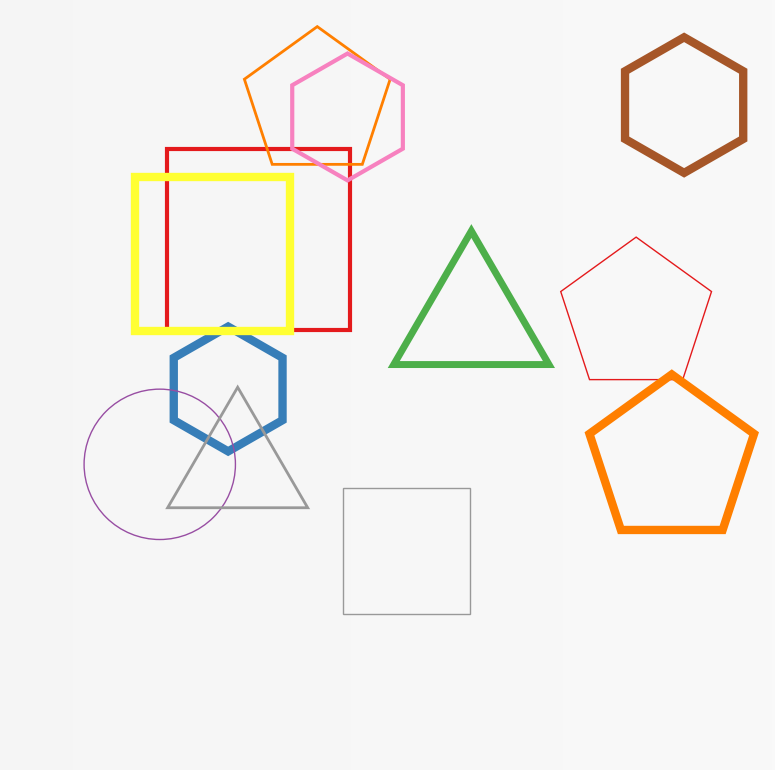[{"shape": "pentagon", "thickness": 0.5, "radius": 0.51, "center": [0.821, 0.59]}, {"shape": "square", "thickness": 1.5, "radius": 0.59, "center": [0.334, 0.689]}, {"shape": "hexagon", "thickness": 3, "radius": 0.41, "center": [0.294, 0.495]}, {"shape": "triangle", "thickness": 2.5, "radius": 0.58, "center": [0.608, 0.584]}, {"shape": "circle", "thickness": 0.5, "radius": 0.49, "center": [0.206, 0.397]}, {"shape": "pentagon", "thickness": 3, "radius": 0.56, "center": [0.867, 0.402]}, {"shape": "pentagon", "thickness": 1, "radius": 0.49, "center": [0.409, 0.867]}, {"shape": "square", "thickness": 3, "radius": 0.5, "center": [0.274, 0.67]}, {"shape": "hexagon", "thickness": 3, "radius": 0.44, "center": [0.883, 0.864]}, {"shape": "hexagon", "thickness": 1.5, "radius": 0.41, "center": [0.448, 0.848]}, {"shape": "triangle", "thickness": 1, "radius": 0.52, "center": [0.307, 0.393]}, {"shape": "square", "thickness": 0.5, "radius": 0.41, "center": [0.525, 0.284]}]